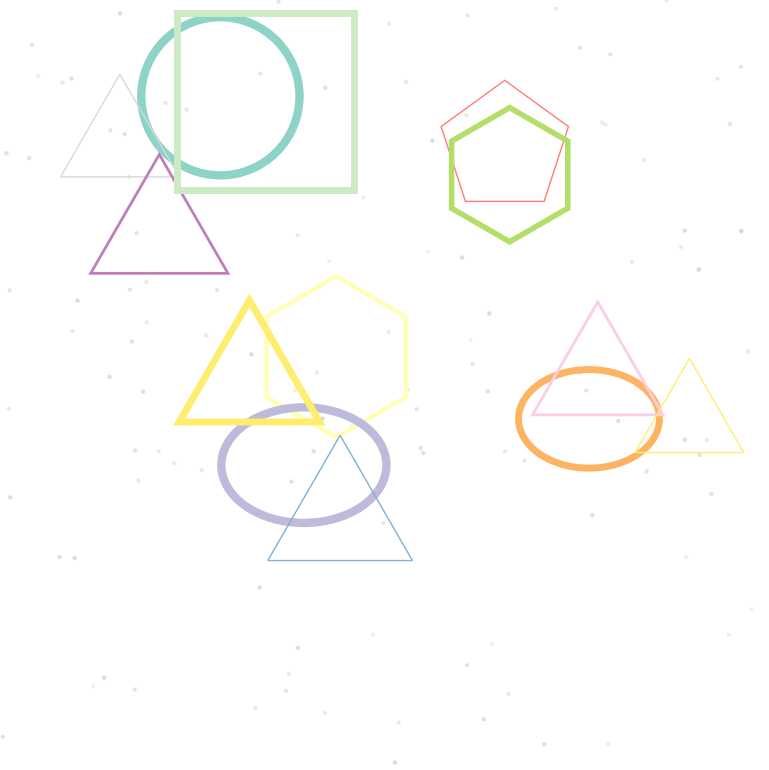[{"shape": "circle", "thickness": 3, "radius": 0.51, "center": [0.286, 0.875]}, {"shape": "hexagon", "thickness": 1.5, "radius": 0.52, "center": [0.437, 0.536]}, {"shape": "oval", "thickness": 3, "radius": 0.54, "center": [0.395, 0.396]}, {"shape": "pentagon", "thickness": 0.5, "radius": 0.43, "center": [0.656, 0.809]}, {"shape": "triangle", "thickness": 0.5, "radius": 0.54, "center": [0.442, 0.326]}, {"shape": "oval", "thickness": 2.5, "radius": 0.46, "center": [0.765, 0.456]}, {"shape": "hexagon", "thickness": 2, "radius": 0.44, "center": [0.662, 0.773]}, {"shape": "triangle", "thickness": 1, "radius": 0.49, "center": [0.776, 0.51]}, {"shape": "triangle", "thickness": 0.5, "radius": 0.44, "center": [0.156, 0.815]}, {"shape": "triangle", "thickness": 1, "radius": 0.51, "center": [0.207, 0.696]}, {"shape": "square", "thickness": 2.5, "radius": 0.57, "center": [0.345, 0.868]}, {"shape": "triangle", "thickness": 0.5, "radius": 0.41, "center": [0.895, 0.453]}, {"shape": "triangle", "thickness": 2.5, "radius": 0.53, "center": [0.324, 0.505]}]